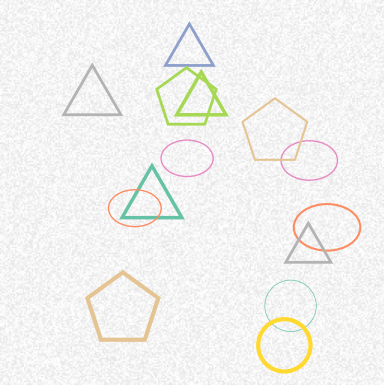[{"shape": "circle", "thickness": 0.5, "radius": 0.33, "center": [0.755, 0.206]}, {"shape": "triangle", "thickness": 2.5, "radius": 0.45, "center": [0.395, 0.479]}, {"shape": "oval", "thickness": 1.5, "radius": 0.43, "center": [0.849, 0.409]}, {"shape": "oval", "thickness": 1, "radius": 0.34, "center": [0.35, 0.459]}, {"shape": "triangle", "thickness": 2, "radius": 0.36, "center": [0.492, 0.866]}, {"shape": "oval", "thickness": 1, "radius": 0.37, "center": [0.803, 0.583]}, {"shape": "oval", "thickness": 1, "radius": 0.34, "center": [0.486, 0.589]}, {"shape": "pentagon", "thickness": 2, "radius": 0.41, "center": [0.484, 0.743]}, {"shape": "triangle", "thickness": 2.5, "radius": 0.37, "center": [0.523, 0.739]}, {"shape": "circle", "thickness": 3, "radius": 0.34, "center": [0.739, 0.103]}, {"shape": "pentagon", "thickness": 3, "radius": 0.48, "center": [0.319, 0.196]}, {"shape": "pentagon", "thickness": 1.5, "radius": 0.44, "center": [0.714, 0.656]}, {"shape": "triangle", "thickness": 2, "radius": 0.34, "center": [0.801, 0.353]}, {"shape": "triangle", "thickness": 2, "radius": 0.43, "center": [0.24, 0.745]}]